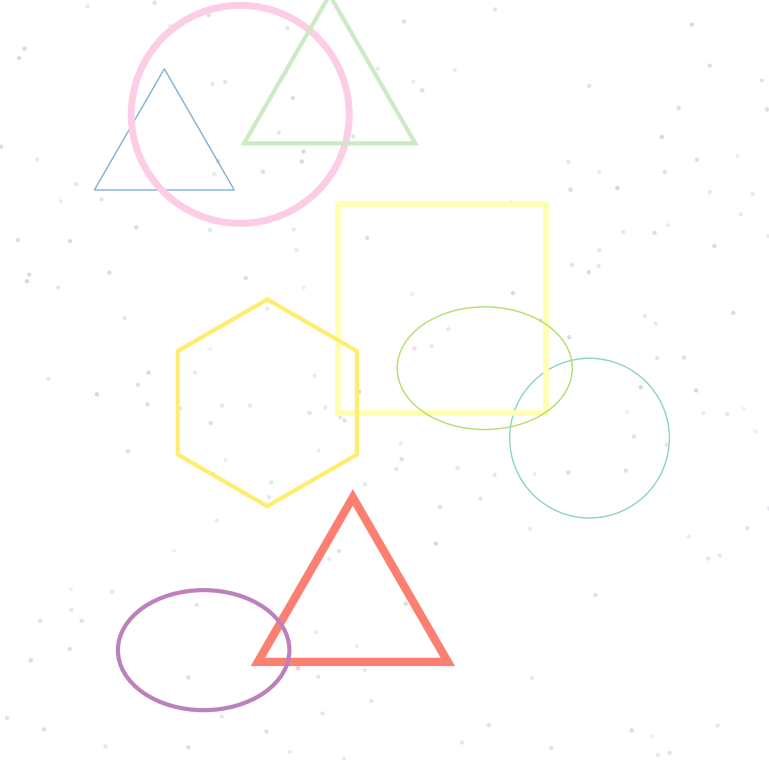[{"shape": "circle", "thickness": 0.5, "radius": 0.52, "center": [0.766, 0.431]}, {"shape": "square", "thickness": 2, "radius": 0.68, "center": [0.574, 0.6]}, {"shape": "triangle", "thickness": 3, "radius": 0.71, "center": [0.458, 0.212]}, {"shape": "triangle", "thickness": 0.5, "radius": 0.52, "center": [0.213, 0.806]}, {"shape": "oval", "thickness": 0.5, "radius": 0.57, "center": [0.63, 0.522]}, {"shape": "circle", "thickness": 2.5, "radius": 0.71, "center": [0.312, 0.851]}, {"shape": "oval", "thickness": 1.5, "radius": 0.56, "center": [0.264, 0.156]}, {"shape": "triangle", "thickness": 1.5, "radius": 0.64, "center": [0.428, 0.878]}, {"shape": "hexagon", "thickness": 1.5, "radius": 0.67, "center": [0.347, 0.477]}]